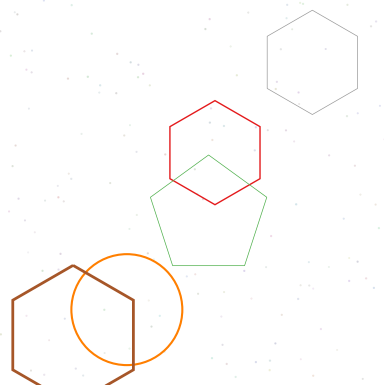[{"shape": "hexagon", "thickness": 1, "radius": 0.68, "center": [0.558, 0.603]}, {"shape": "pentagon", "thickness": 0.5, "radius": 0.79, "center": [0.542, 0.439]}, {"shape": "circle", "thickness": 1.5, "radius": 0.72, "center": [0.329, 0.196]}, {"shape": "hexagon", "thickness": 2, "radius": 0.9, "center": [0.19, 0.13]}, {"shape": "hexagon", "thickness": 0.5, "radius": 0.68, "center": [0.811, 0.838]}]